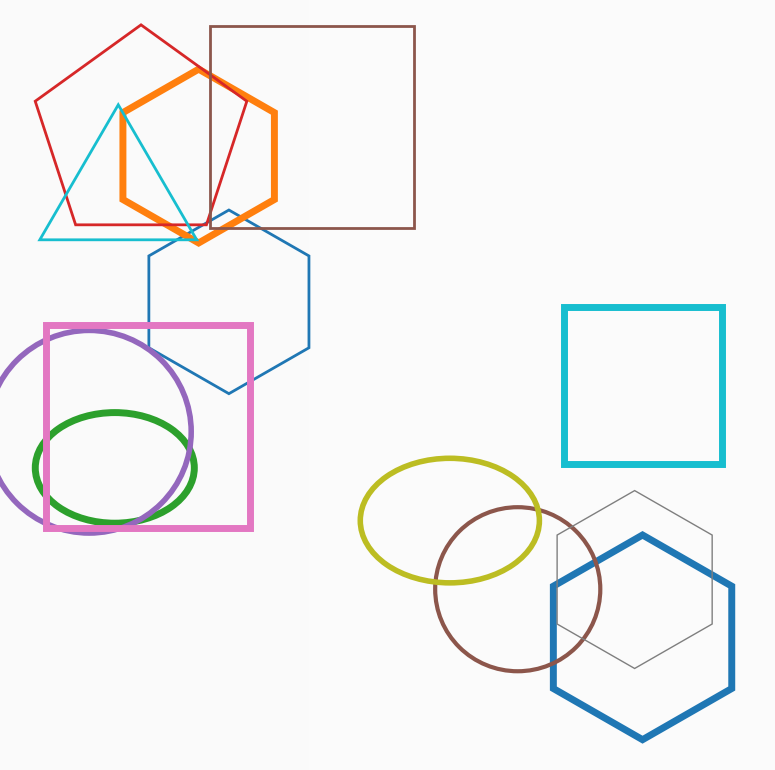[{"shape": "hexagon", "thickness": 1, "radius": 0.6, "center": [0.295, 0.608]}, {"shape": "hexagon", "thickness": 2.5, "radius": 0.66, "center": [0.829, 0.172]}, {"shape": "hexagon", "thickness": 2.5, "radius": 0.56, "center": [0.256, 0.797]}, {"shape": "oval", "thickness": 2.5, "radius": 0.51, "center": [0.148, 0.392]}, {"shape": "pentagon", "thickness": 1, "radius": 0.72, "center": [0.182, 0.824]}, {"shape": "circle", "thickness": 2, "radius": 0.66, "center": [0.115, 0.439]}, {"shape": "circle", "thickness": 1.5, "radius": 0.53, "center": [0.668, 0.235]}, {"shape": "square", "thickness": 1, "radius": 0.66, "center": [0.403, 0.835]}, {"shape": "square", "thickness": 2.5, "radius": 0.66, "center": [0.191, 0.446]}, {"shape": "hexagon", "thickness": 0.5, "radius": 0.58, "center": [0.819, 0.247]}, {"shape": "oval", "thickness": 2, "radius": 0.58, "center": [0.58, 0.324]}, {"shape": "triangle", "thickness": 1, "radius": 0.58, "center": [0.153, 0.747]}, {"shape": "square", "thickness": 2.5, "radius": 0.51, "center": [0.83, 0.499]}]